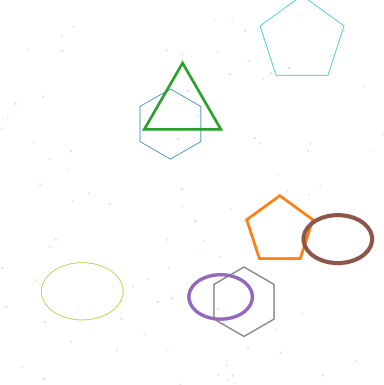[{"shape": "hexagon", "thickness": 0.5, "radius": 0.46, "center": [0.443, 0.678]}, {"shape": "pentagon", "thickness": 2, "radius": 0.45, "center": [0.727, 0.401]}, {"shape": "triangle", "thickness": 2, "radius": 0.57, "center": [0.474, 0.721]}, {"shape": "oval", "thickness": 2.5, "radius": 0.41, "center": [0.573, 0.229]}, {"shape": "oval", "thickness": 3, "radius": 0.45, "center": [0.878, 0.379]}, {"shape": "hexagon", "thickness": 1, "radius": 0.45, "center": [0.634, 0.216]}, {"shape": "oval", "thickness": 0.5, "radius": 0.53, "center": [0.214, 0.243]}, {"shape": "pentagon", "thickness": 0.5, "radius": 0.57, "center": [0.784, 0.897]}]